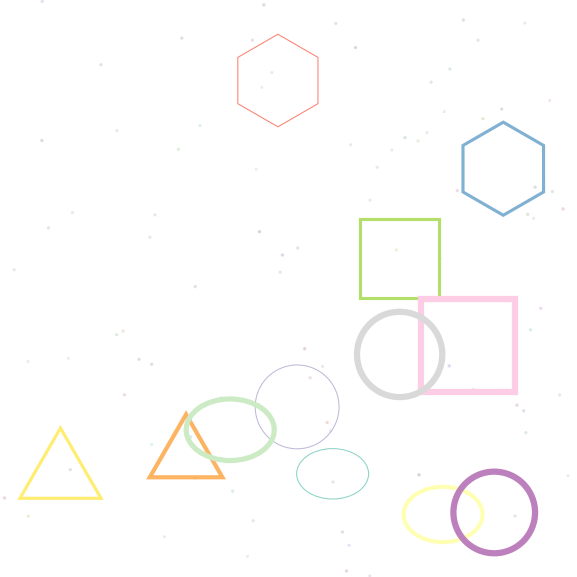[{"shape": "oval", "thickness": 0.5, "radius": 0.31, "center": [0.576, 0.179]}, {"shape": "oval", "thickness": 2, "radius": 0.34, "center": [0.767, 0.108]}, {"shape": "circle", "thickness": 0.5, "radius": 0.36, "center": [0.515, 0.295]}, {"shape": "hexagon", "thickness": 0.5, "radius": 0.4, "center": [0.481, 0.86]}, {"shape": "hexagon", "thickness": 1.5, "radius": 0.4, "center": [0.871, 0.707]}, {"shape": "triangle", "thickness": 2, "radius": 0.36, "center": [0.322, 0.209]}, {"shape": "square", "thickness": 1.5, "radius": 0.34, "center": [0.692, 0.552]}, {"shape": "square", "thickness": 3, "radius": 0.4, "center": [0.81, 0.4]}, {"shape": "circle", "thickness": 3, "radius": 0.37, "center": [0.692, 0.385]}, {"shape": "circle", "thickness": 3, "radius": 0.35, "center": [0.856, 0.112]}, {"shape": "oval", "thickness": 2.5, "radius": 0.38, "center": [0.399, 0.255]}, {"shape": "triangle", "thickness": 1.5, "radius": 0.41, "center": [0.105, 0.177]}]